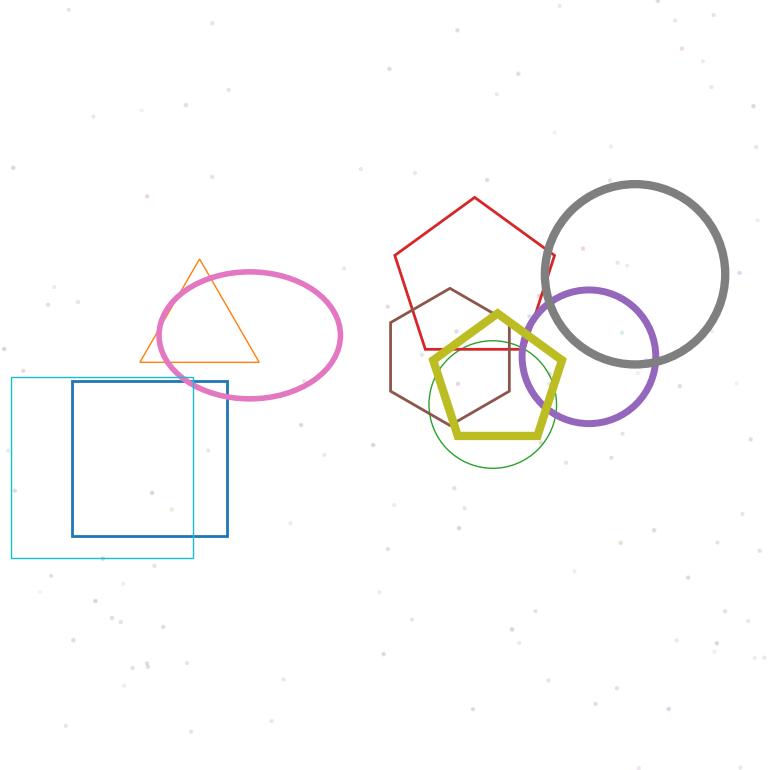[{"shape": "square", "thickness": 1, "radius": 0.5, "center": [0.195, 0.404]}, {"shape": "triangle", "thickness": 0.5, "radius": 0.45, "center": [0.259, 0.574]}, {"shape": "circle", "thickness": 0.5, "radius": 0.41, "center": [0.64, 0.475]}, {"shape": "pentagon", "thickness": 1, "radius": 0.55, "center": [0.616, 0.635]}, {"shape": "circle", "thickness": 2.5, "radius": 0.43, "center": [0.765, 0.537]}, {"shape": "hexagon", "thickness": 1, "radius": 0.45, "center": [0.584, 0.536]}, {"shape": "oval", "thickness": 2, "radius": 0.59, "center": [0.324, 0.564]}, {"shape": "circle", "thickness": 3, "radius": 0.59, "center": [0.825, 0.644]}, {"shape": "pentagon", "thickness": 3, "radius": 0.44, "center": [0.646, 0.505]}, {"shape": "square", "thickness": 0.5, "radius": 0.59, "center": [0.132, 0.393]}]